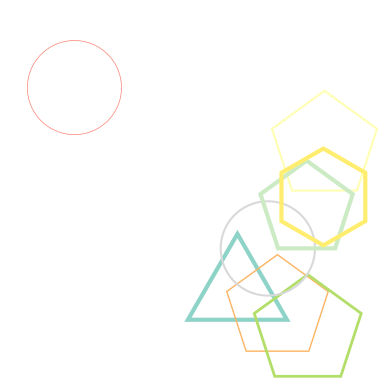[{"shape": "triangle", "thickness": 3, "radius": 0.74, "center": [0.617, 0.244]}, {"shape": "pentagon", "thickness": 1.5, "radius": 0.72, "center": [0.843, 0.621]}, {"shape": "circle", "thickness": 0.5, "radius": 0.61, "center": [0.193, 0.773]}, {"shape": "pentagon", "thickness": 1, "radius": 0.69, "center": [0.721, 0.2]}, {"shape": "pentagon", "thickness": 2, "radius": 0.73, "center": [0.799, 0.141]}, {"shape": "circle", "thickness": 1.5, "radius": 0.61, "center": [0.696, 0.355]}, {"shape": "pentagon", "thickness": 3, "radius": 0.63, "center": [0.796, 0.457]}, {"shape": "hexagon", "thickness": 3, "radius": 0.63, "center": [0.84, 0.488]}]